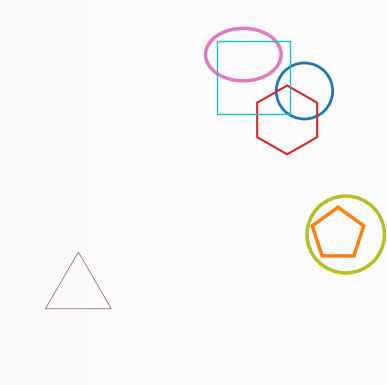[{"shape": "circle", "thickness": 2, "radius": 0.36, "center": [0.786, 0.764]}, {"shape": "pentagon", "thickness": 2.5, "radius": 0.35, "center": [0.872, 0.392]}, {"shape": "hexagon", "thickness": 1.5, "radius": 0.45, "center": [0.741, 0.688]}, {"shape": "triangle", "thickness": 0.5, "radius": 0.49, "center": [0.202, 0.247]}, {"shape": "oval", "thickness": 2.5, "radius": 0.49, "center": [0.628, 0.858]}, {"shape": "circle", "thickness": 2.5, "radius": 0.5, "center": [0.892, 0.391]}, {"shape": "square", "thickness": 1, "radius": 0.47, "center": [0.654, 0.799]}]